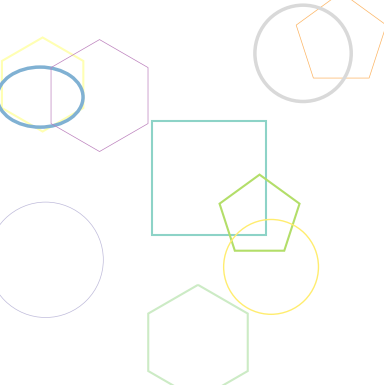[{"shape": "square", "thickness": 1.5, "radius": 0.74, "center": [0.543, 0.538]}, {"shape": "hexagon", "thickness": 1.5, "radius": 0.61, "center": [0.111, 0.781]}, {"shape": "circle", "thickness": 0.5, "radius": 0.75, "center": [0.118, 0.325]}, {"shape": "oval", "thickness": 2.5, "radius": 0.56, "center": [0.104, 0.748]}, {"shape": "pentagon", "thickness": 0.5, "radius": 0.62, "center": [0.886, 0.897]}, {"shape": "pentagon", "thickness": 1.5, "radius": 0.55, "center": [0.674, 0.437]}, {"shape": "circle", "thickness": 2.5, "radius": 0.63, "center": [0.787, 0.861]}, {"shape": "hexagon", "thickness": 0.5, "radius": 0.73, "center": [0.259, 0.752]}, {"shape": "hexagon", "thickness": 1.5, "radius": 0.75, "center": [0.514, 0.111]}, {"shape": "circle", "thickness": 1, "radius": 0.62, "center": [0.704, 0.307]}]